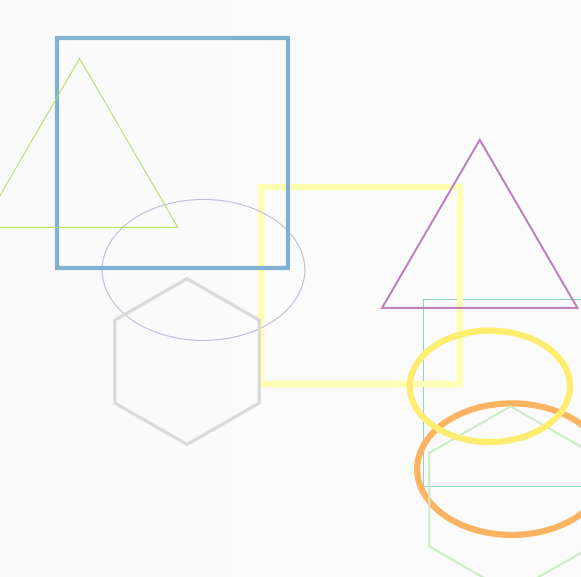[{"shape": "square", "thickness": 0.5, "radius": 0.81, "center": [0.891, 0.32]}, {"shape": "square", "thickness": 3, "radius": 0.85, "center": [0.62, 0.505]}, {"shape": "oval", "thickness": 0.5, "radius": 0.87, "center": [0.35, 0.532]}, {"shape": "square", "thickness": 2, "radius": 0.99, "center": [0.296, 0.734]}, {"shape": "oval", "thickness": 3, "radius": 0.81, "center": [0.881, 0.187]}, {"shape": "triangle", "thickness": 0.5, "radius": 0.97, "center": [0.137, 0.703]}, {"shape": "hexagon", "thickness": 1.5, "radius": 0.72, "center": [0.322, 0.373]}, {"shape": "triangle", "thickness": 1, "radius": 0.97, "center": [0.825, 0.563]}, {"shape": "hexagon", "thickness": 1, "radius": 0.81, "center": [0.879, 0.134]}, {"shape": "oval", "thickness": 3, "radius": 0.69, "center": [0.843, 0.33]}]